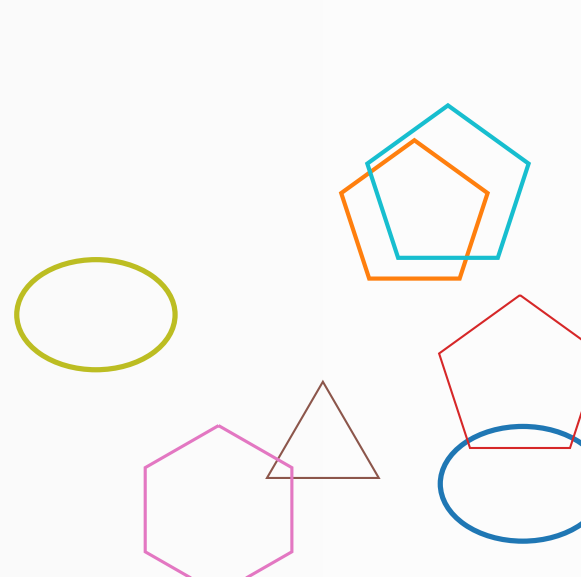[{"shape": "oval", "thickness": 2.5, "radius": 0.71, "center": [0.899, 0.161]}, {"shape": "pentagon", "thickness": 2, "radius": 0.66, "center": [0.713, 0.624]}, {"shape": "pentagon", "thickness": 1, "radius": 0.73, "center": [0.895, 0.342]}, {"shape": "triangle", "thickness": 1, "radius": 0.56, "center": [0.556, 0.227]}, {"shape": "hexagon", "thickness": 1.5, "radius": 0.73, "center": [0.376, 0.117]}, {"shape": "oval", "thickness": 2.5, "radius": 0.68, "center": [0.165, 0.454]}, {"shape": "pentagon", "thickness": 2, "radius": 0.73, "center": [0.771, 0.671]}]